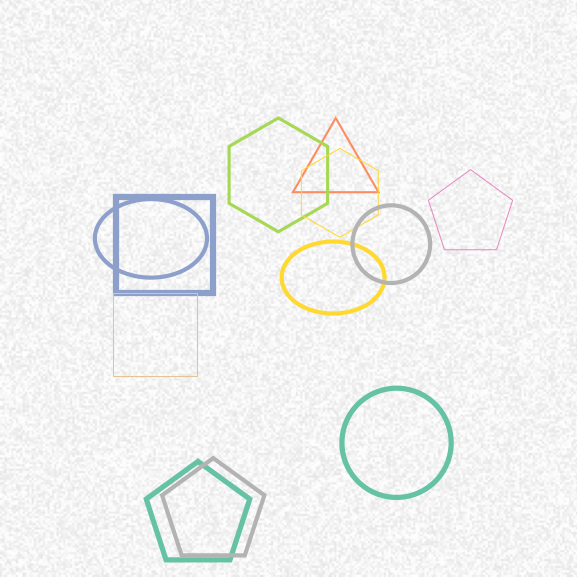[{"shape": "pentagon", "thickness": 2.5, "radius": 0.47, "center": [0.343, 0.106]}, {"shape": "circle", "thickness": 2.5, "radius": 0.47, "center": [0.687, 0.232]}, {"shape": "triangle", "thickness": 1, "radius": 0.43, "center": [0.581, 0.709]}, {"shape": "oval", "thickness": 2, "radius": 0.49, "center": [0.261, 0.586]}, {"shape": "square", "thickness": 3, "radius": 0.42, "center": [0.285, 0.575]}, {"shape": "pentagon", "thickness": 0.5, "radius": 0.38, "center": [0.815, 0.629]}, {"shape": "hexagon", "thickness": 1.5, "radius": 0.49, "center": [0.482, 0.696]}, {"shape": "hexagon", "thickness": 0.5, "radius": 0.38, "center": [0.588, 0.665]}, {"shape": "oval", "thickness": 2, "radius": 0.45, "center": [0.577, 0.519]}, {"shape": "square", "thickness": 0.5, "radius": 0.36, "center": [0.269, 0.42]}, {"shape": "circle", "thickness": 2, "radius": 0.34, "center": [0.678, 0.576]}, {"shape": "pentagon", "thickness": 2, "radius": 0.47, "center": [0.369, 0.113]}]